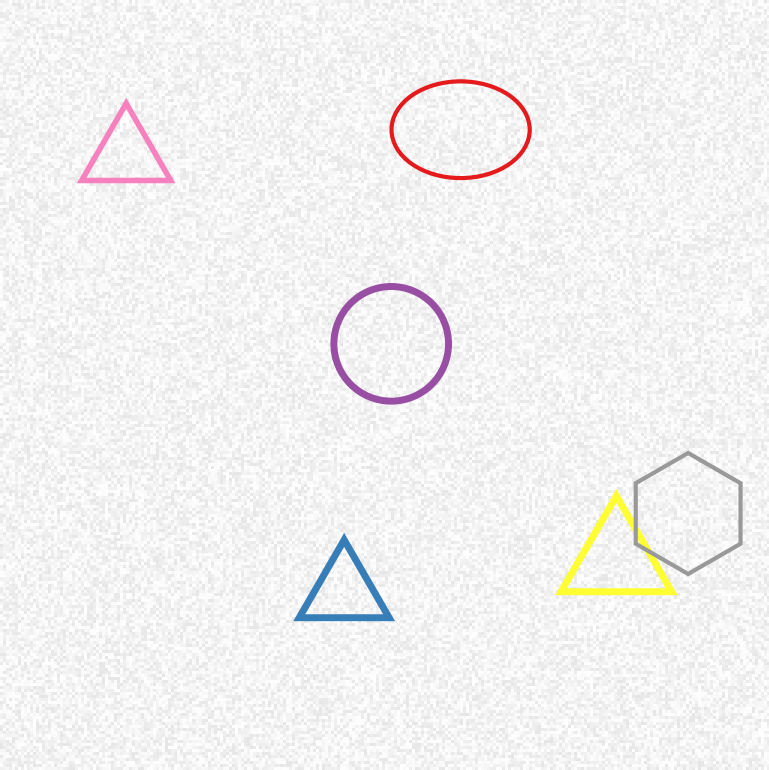[{"shape": "oval", "thickness": 1.5, "radius": 0.45, "center": [0.598, 0.832]}, {"shape": "triangle", "thickness": 2.5, "radius": 0.34, "center": [0.447, 0.231]}, {"shape": "circle", "thickness": 2.5, "radius": 0.37, "center": [0.508, 0.553]}, {"shape": "triangle", "thickness": 2.5, "radius": 0.41, "center": [0.8, 0.273]}, {"shape": "triangle", "thickness": 2, "radius": 0.33, "center": [0.164, 0.799]}, {"shape": "hexagon", "thickness": 1.5, "radius": 0.39, "center": [0.894, 0.333]}]